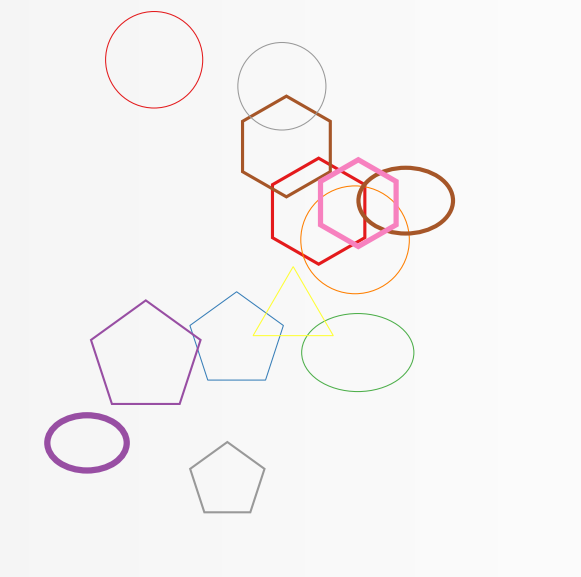[{"shape": "circle", "thickness": 0.5, "radius": 0.42, "center": [0.265, 0.896]}, {"shape": "hexagon", "thickness": 1.5, "radius": 0.46, "center": [0.548, 0.633]}, {"shape": "pentagon", "thickness": 0.5, "radius": 0.42, "center": [0.407, 0.409]}, {"shape": "oval", "thickness": 0.5, "radius": 0.48, "center": [0.616, 0.389]}, {"shape": "pentagon", "thickness": 1, "radius": 0.5, "center": [0.251, 0.38]}, {"shape": "oval", "thickness": 3, "radius": 0.34, "center": [0.15, 0.232]}, {"shape": "circle", "thickness": 0.5, "radius": 0.47, "center": [0.611, 0.584]}, {"shape": "triangle", "thickness": 0.5, "radius": 0.4, "center": [0.504, 0.458]}, {"shape": "oval", "thickness": 2, "radius": 0.41, "center": [0.698, 0.652]}, {"shape": "hexagon", "thickness": 1.5, "radius": 0.44, "center": [0.493, 0.745]}, {"shape": "hexagon", "thickness": 2.5, "radius": 0.38, "center": [0.616, 0.647]}, {"shape": "pentagon", "thickness": 1, "radius": 0.34, "center": [0.391, 0.166]}, {"shape": "circle", "thickness": 0.5, "radius": 0.38, "center": [0.485, 0.85]}]